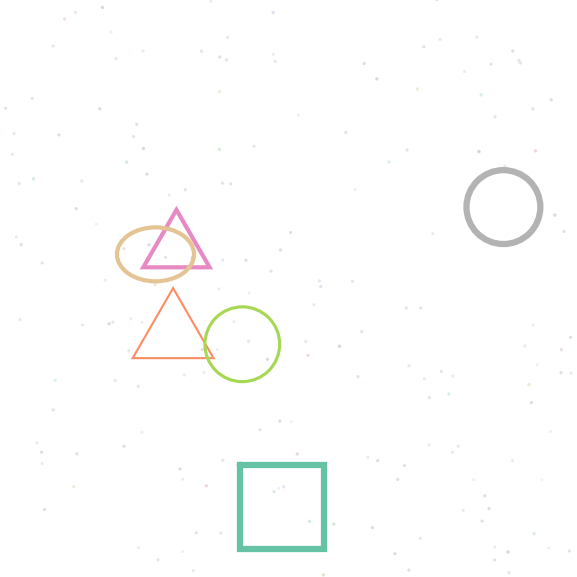[{"shape": "square", "thickness": 3, "radius": 0.37, "center": [0.488, 0.121]}, {"shape": "triangle", "thickness": 1, "radius": 0.4, "center": [0.3, 0.419]}, {"shape": "triangle", "thickness": 2, "radius": 0.33, "center": [0.306, 0.569]}, {"shape": "circle", "thickness": 1.5, "radius": 0.32, "center": [0.42, 0.403]}, {"shape": "oval", "thickness": 2, "radius": 0.33, "center": [0.269, 0.559]}, {"shape": "circle", "thickness": 3, "radius": 0.32, "center": [0.872, 0.641]}]